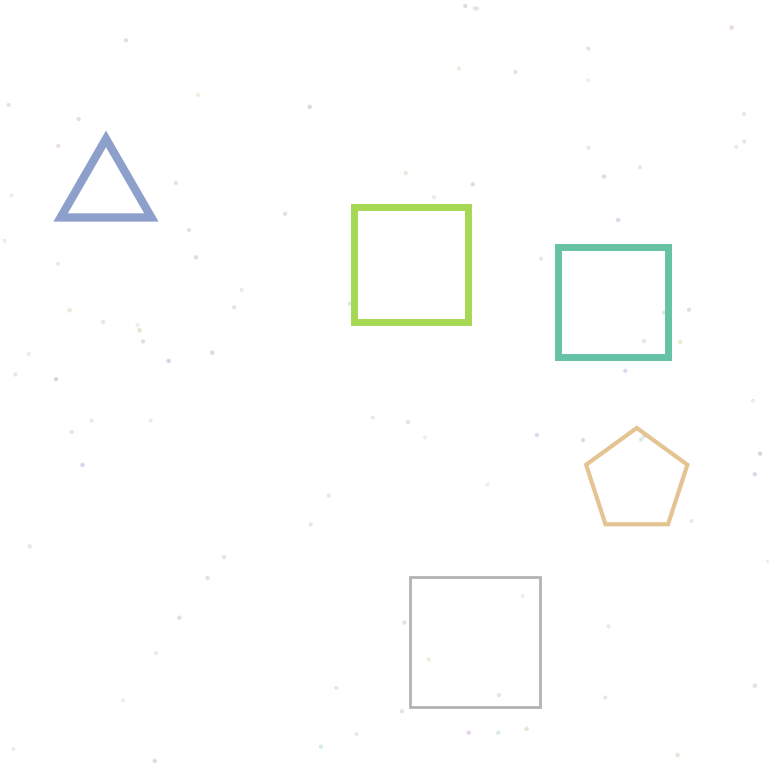[{"shape": "square", "thickness": 2.5, "radius": 0.36, "center": [0.796, 0.608]}, {"shape": "triangle", "thickness": 3, "radius": 0.34, "center": [0.138, 0.752]}, {"shape": "square", "thickness": 2.5, "radius": 0.37, "center": [0.534, 0.657]}, {"shape": "pentagon", "thickness": 1.5, "radius": 0.35, "center": [0.827, 0.375]}, {"shape": "square", "thickness": 1, "radius": 0.42, "center": [0.617, 0.166]}]